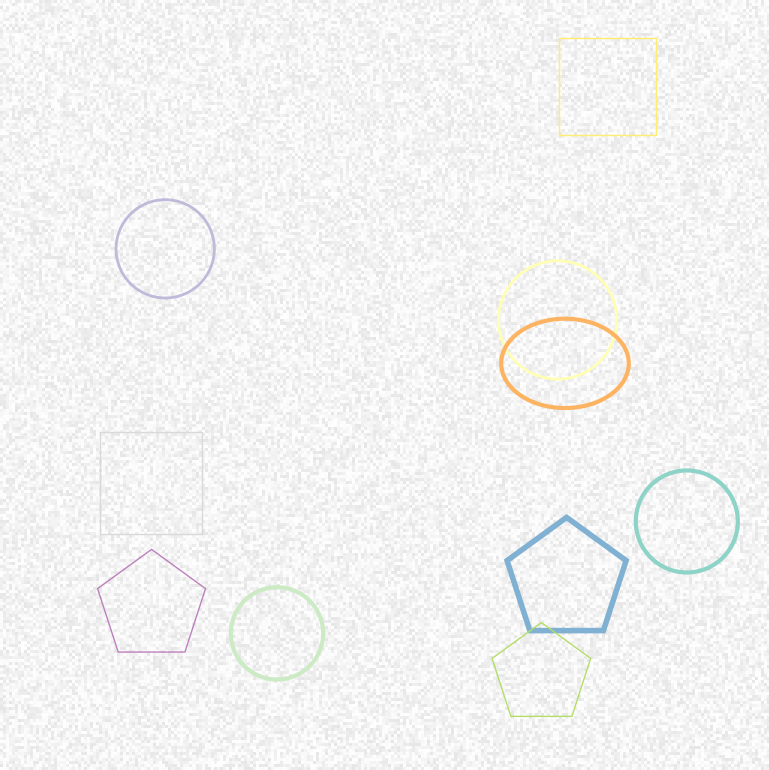[{"shape": "circle", "thickness": 1.5, "radius": 0.33, "center": [0.892, 0.323]}, {"shape": "circle", "thickness": 1, "radius": 0.38, "center": [0.724, 0.584]}, {"shape": "circle", "thickness": 1, "radius": 0.32, "center": [0.215, 0.677]}, {"shape": "pentagon", "thickness": 2, "radius": 0.41, "center": [0.736, 0.247]}, {"shape": "oval", "thickness": 1.5, "radius": 0.41, "center": [0.734, 0.528]}, {"shape": "pentagon", "thickness": 0.5, "radius": 0.34, "center": [0.703, 0.124]}, {"shape": "square", "thickness": 0.5, "radius": 0.33, "center": [0.196, 0.373]}, {"shape": "pentagon", "thickness": 0.5, "radius": 0.37, "center": [0.197, 0.213]}, {"shape": "circle", "thickness": 1.5, "radius": 0.3, "center": [0.36, 0.177]}, {"shape": "square", "thickness": 0.5, "radius": 0.31, "center": [0.789, 0.888]}]